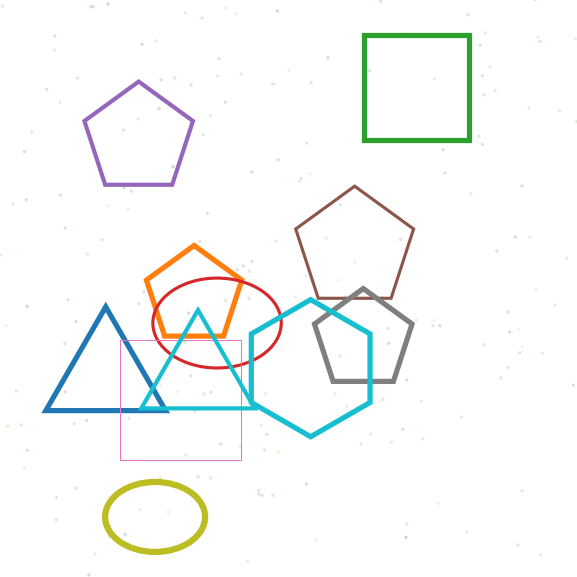[{"shape": "triangle", "thickness": 2.5, "radius": 0.6, "center": [0.183, 0.348]}, {"shape": "pentagon", "thickness": 2.5, "radius": 0.43, "center": [0.336, 0.487]}, {"shape": "square", "thickness": 2.5, "radius": 0.45, "center": [0.721, 0.848]}, {"shape": "oval", "thickness": 1.5, "radius": 0.56, "center": [0.376, 0.44]}, {"shape": "pentagon", "thickness": 2, "radius": 0.49, "center": [0.24, 0.759]}, {"shape": "pentagon", "thickness": 1.5, "radius": 0.54, "center": [0.614, 0.569]}, {"shape": "square", "thickness": 0.5, "radius": 0.52, "center": [0.313, 0.307]}, {"shape": "pentagon", "thickness": 2.5, "radius": 0.44, "center": [0.629, 0.411]}, {"shape": "oval", "thickness": 3, "radius": 0.43, "center": [0.269, 0.104]}, {"shape": "triangle", "thickness": 2, "radius": 0.57, "center": [0.343, 0.349]}, {"shape": "hexagon", "thickness": 2.5, "radius": 0.59, "center": [0.538, 0.362]}]